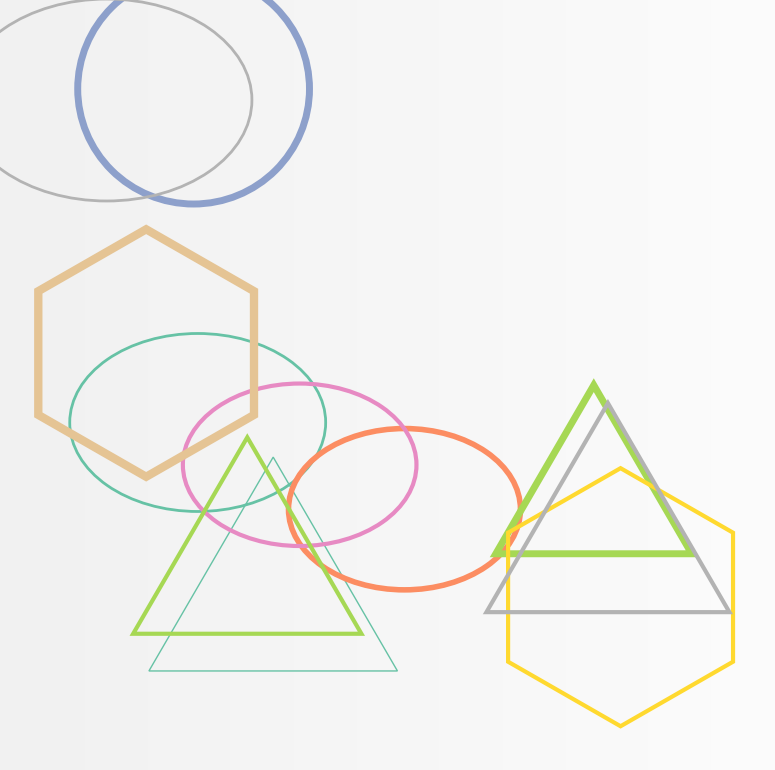[{"shape": "oval", "thickness": 1, "radius": 0.83, "center": [0.255, 0.451]}, {"shape": "triangle", "thickness": 0.5, "radius": 0.93, "center": [0.352, 0.221]}, {"shape": "oval", "thickness": 2, "radius": 0.75, "center": [0.522, 0.339]}, {"shape": "circle", "thickness": 2.5, "radius": 0.75, "center": [0.25, 0.885]}, {"shape": "oval", "thickness": 1.5, "radius": 0.75, "center": [0.387, 0.396]}, {"shape": "triangle", "thickness": 1.5, "radius": 0.85, "center": [0.319, 0.262]}, {"shape": "triangle", "thickness": 2.5, "radius": 0.73, "center": [0.766, 0.354]}, {"shape": "hexagon", "thickness": 1.5, "radius": 0.84, "center": [0.801, 0.224]}, {"shape": "hexagon", "thickness": 3, "radius": 0.8, "center": [0.189, 0.542]}, {"shape": "oval", "thickness": 1, "radius": 0.94, "center": [0.138, 0.87]}, {"shape": "triangle", "thickness": 1.5, "radius": 0.91, "center": [0.784, 0.296]}]